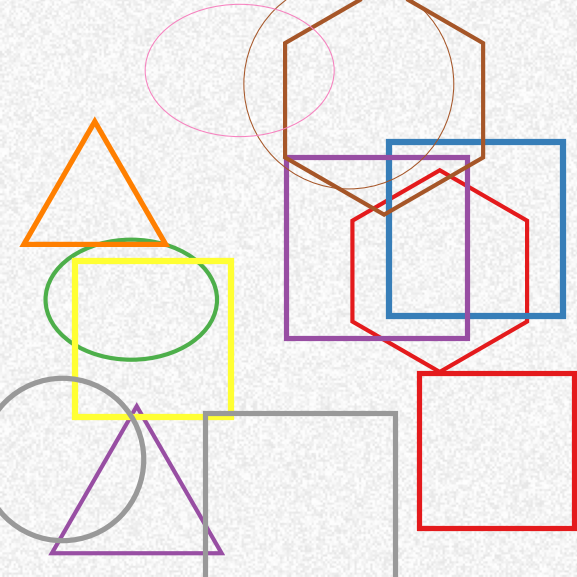[{"shape": "square", "thickness": 2.5, "radius": 0.67, "center": [0.859, 0.219]}, {"shape": "hexagon", "thickness": 2, "radius": 0.87, "center": [0.761, 0.53]}, {"shape": "square", "thickness": 3, "radius": 0.75, "center": [0.824, 0.602]}, {"shape": "oval", "thickness": 2, "radius": 0.74, "center": [0.227, 0.48]}, {"shape": "square", "thickness": 2.5, "radius": 0.78, "center": [0.652, 0.571]}, {"shape": "triangle", "thickness": 2, "radius": 0.85, "center": [0.237, 0.126]}, {"shape": "triangle", "thickness": 2.5, "radius": 0.71, "center": [0.164, 0.647]}, {"shape": "square", "thickness": 3, "radius": 0.67, "center": [0.265, 0.412]}, {"shape": "hexagon", "thickness": 2, "radius": 0.99, "center": [0.665, 0.825]}, {"shape": "circle", "thickness": 0.5, "radius": 0.91, "center": [0.604, 0.854]}, {"shape": "oval", "thickness": 0.5, "radius": 0.82, "center": [0.415, 0.877]}, {"shape": "square", "thickness": 2.5, "radius": 0.82, "center": [0.52, 0.12]}, {"shape": "circle", "thickness": 2.5, "radius": 0.7, "center": [0.108, 0.203]}]